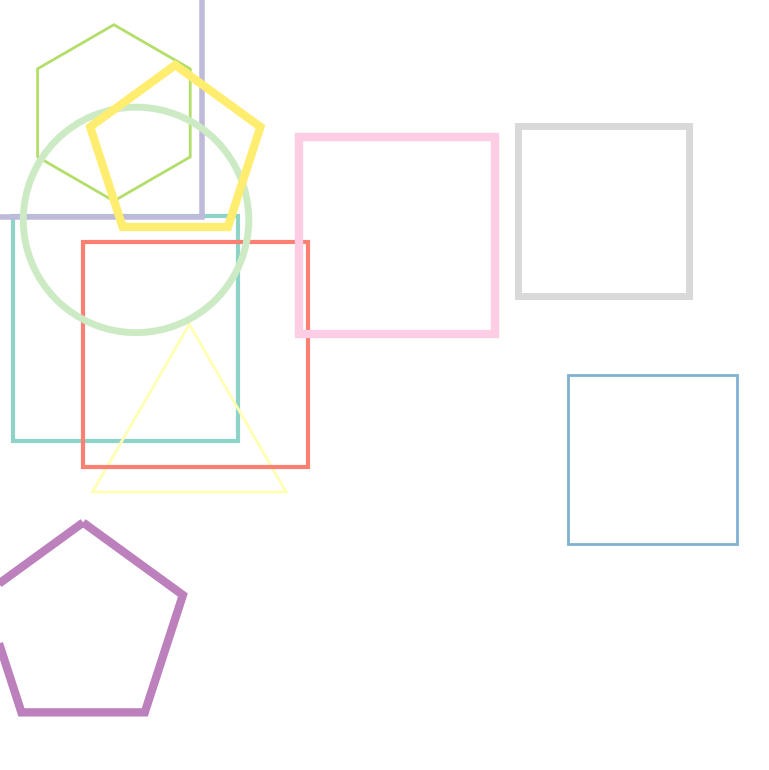[{"shape": "square", "thickness": 1.5, "radius": 0.73, "center": [0.163, 0.573]}, {"shape": "triangle", "thickness": 1, "radius": 0.73, "center": [0.246, 0.434]}, {"shape": "square", "thickness": 2, "radius": 0.73, "center": [0.115, 0.864]}, {"shape": "square", "thickness": 1.5, "radius": 0.73, "center": [0.254, 0.54]}, {"shape": "square", "thickness": 1, "radius": 0.55, "center": [0.847, 0.403]}, {"shape": "hexagon", "thickness": 1, "radius": 0.57, "center": [0.148, 0.853]}, {"shape": "square", "thickness": 3, "radius": 0.64, "center": [0.516, 0.695]}, {"shape": "square", "thickness": 2.5, "radius": 0.55, "center": [0.784, 0.726]}, {"shape": "pentagon", "thickness": 3, "radius": 0.68, "center": [0.108, 0.185]}, {"shape": "circle", "thickness": 2.5, "radius": 0.73, "center": [0.177, 0.714]}, {"shape": "pentagon", "thickness": 3, "radius": 0.58, "center": [0.228, 0.799]}]